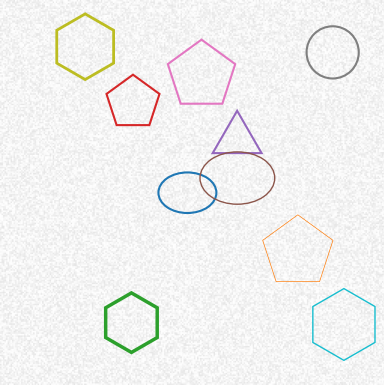[{"shape": "oval", "thickness": 1.5, "radius": 0.38, "center": [0.487, 0.499]}, {"shape": "pentagon", "thickness": 0.5, "radius": 0.48, "center": [0.774, 0.346]}, {"shape": "hexagon", "thickness": 2.5, "radius": 0.39, "center": [0.341, 0.162]}, {"shape": "pentagon", "thickness": 1.5, "radius": 0.36, "center": [0.345, 0.734]}, {"shape": "triangle", "thickness": 1.5, "radius": 0.37, "center": [0.616, 0.639]}, {"shape": "oval", "thickness": 1, "radius": 0.49, "center": [0.617, 0.538]}, {"shape": "pentagon", "thickness": 1.5, "radius": 0.46, "center": [0.523, 0.805]}, {"shape": "circle", "thickness": 1.5, "radius": 0.34, "center": [0.864, 0.864]}, {"shape": "hexagon", "thickness": 2, "radius": 0.43, "center": [0.221, 0.879]}, {"shape": "hexagon", "thickness": 1, "radius": 0.47, "center": [0.893, 0.157]}]